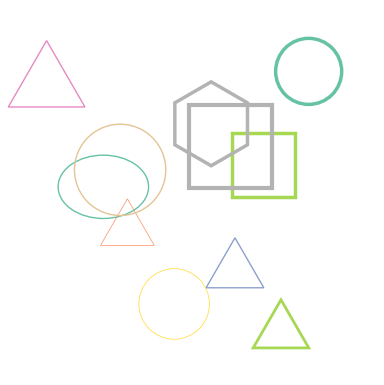[{"shape": "oval", "thickness": 1, "radius": 0.59, "center": [0.268, 0.515]}, {"shape": "circle", "thickness": 2.5, "radius": 0.43, "center": [0.802, 0.815]}, {"shape": "triangle", "thickness": 0.5, "radius": 0.4, "center": [0.331, 0.403]}, {"shape": "triangle", "thickness": 1, "radius": 0.43, "center": [0.61, 0.296]}, {"shape": "triangle", "thickness": 1, "radius": 0.58, "center": [0.121, 0.78]}, {"shape": "square", "thickness": 2.5, "radius": 0.41, "center": [0.685, 0.571]}, {"shape": "triangle", "thickness": 2, "radius": 0.42, "center": [0.73, 0.138]}, {"shape": "circle", "thickness": 0.5, "radius": 0.46, "center": [0.452, 0.211]}, {"shape": "circle", "thickness": 1, "radius": 0.59, "center": [0.312, 0.559]}, {"shape": "hexagon", "thickness": 2.5, "radius": 0.54, "center": [0.548, 0.678]}, {"shape": "square", "thickness": 3, "radius": 0.53, "center": [0.598, 0.62]}]